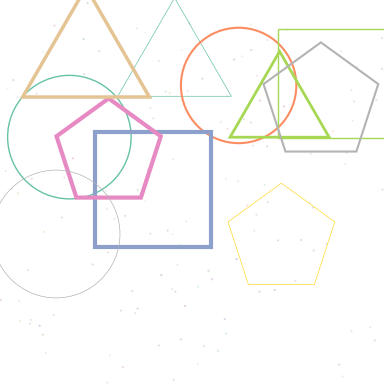[{"shape": "circle", "thickness": 1, "radius": 0.8, "center": [0.18, 0.644]}, {"shape": "triangle", "thickness": 0.5, "radius": 0.85, "center": [0.453, 0.835]}, {"shape": "circle", "thickness": 1.5, "radius": 0.75, "center": [0.62, 0.778]}, {"shape": "square", "thickness": 3, "radius": 0.75, "center": [0.398, 0.507]}, {"shape": "pentagon", "thickness": 3, "radius": 0.71, "center": [0.282, 0.602]}, {"shape": "square", "thickness": 1, "radius": 0.71, "center": [0.864, 0.783]}, {"shape": "triangle", "thickness": 2, "radius": 0.74, "center": [0.726, 0.718]}, {"shape": "pentagon", "thickness": 0.5, "radius": 0.73, "center": [0.731, 0.379]}, {"shape": "triangle", "thickness": 2.5, "radius": 0.95, "center": [0.223, 0.843]}, {"shape": "circle", "thickness": 0.5, "radius": 0.83, "center": [0.146, 0.392]}, {"shape": "pentagon", "thickness": 1.5, "radius": 0.78, "center": [0.834, 0.733]}]